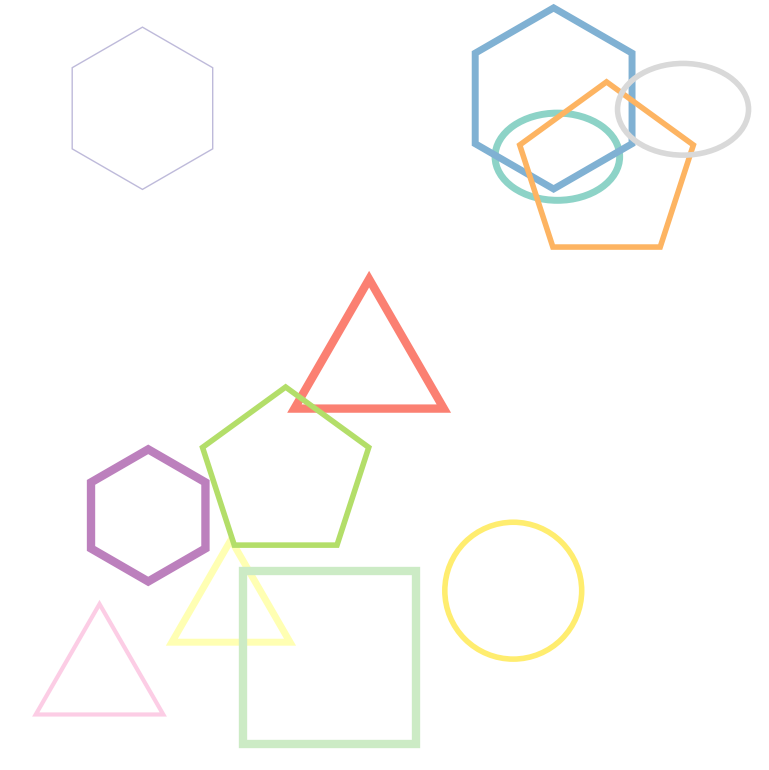[{"shape": "oval", "thickness": 2.5, "radius": 0.4, "center": [0.724, 0.796]}, {"shape": "triangle", "thickness": 2.5, "radius": 0.44, "center": [0.3, 0.21]}, {"shape": "hexagon", "thickness": 0.5, "radius": 0.53, "center": [0.185, 0.859]}, {"shape": "triangle", "thickness": 3, "radius": 0.56, "center": [0.479, 0.525]}, {"shape": "hexagon", "thickness": 2.5, "radius": 0.59, "center": [0.719, 0.872]}, {"shape": "pentagon", "thickness": 2, "radius": 0.59, "center": [0.788, 0.775]}, {"shape": "pentagon", "thickness": 2, "radius": 0.57, "center": [0.371, 0.384]}, {"shape": "triangle", "thickness": 1.5, "radius": 0.48, "center": [0.129, 0.12]}, {"shape": "oval", "thickness": 2, "radius": 0.43, "center": [0.887, 0.858]}, {"shape": "hexagon", "thickness": 3, "radius": 0.43, "center": [0.193, 0.331]}, {"shape": "square", "thickness": 3, "radius": 0.56, "center": [0.428, 0.146]}, {"shape": "circle", "thickness": 2, "radius": 0.44, "center": [0.667, 0.233]}]